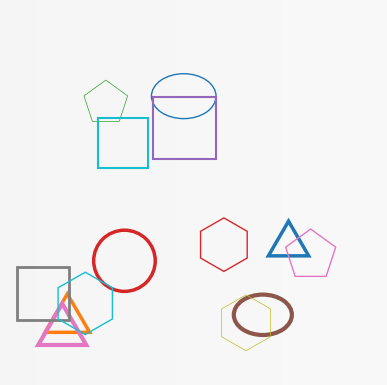[{"shape": "triangle", "thickness": 2.5, "radius": 0.3, "center": [0.745, 0.365]}, {"shape": "oval", "thickness": 1, "radius": 0.42, "center": [0.474, 0.75]}, {"shape": "triangle", "thickness": 2.5, "radius": 0.33, "center": [0.174, 0.17]}, {"shape": "pentagon", "thickness": 0.5, "radius": 0.3, "center": [0.273, 0.733]}, {"shape": "hexagon", "thickness": 1, "radius": 0.35, "center": [0.578, 0.364]}, {"shape": "circle", "thickness": 2.5, "radius": 0.4, "center": [0.321, 0.323]}, {"shape": "square", "thickness": 1.5, "radius": 0.41, "center": [0.476, 0.667]}, {"shape": "oval", "thickness": 3, "radius": 0.37, "center": [0.678, 0.182]}, {"shape": "triangle", "thickness": 3, "radius": 0.36, "center": [0.161, 0.14]}, {"shape": "pentagon", "thickness": 1, "radius": 0.34, "center": [0.802, 0.337]}, {"shape": "square", "thickness": 2, "radius": 0.34, "center": [0.111, 0.237]}, {"shape": "hexagon", "thickness": 0.5, "radius": 0.36, "center": [0.635, 0.162]}, {"shape": "square", "thickness": 1.5, "radius": 0.32, "center": [0.318, 0.629]}, {"shape": "hexagon", "thickness": 1, "radius": 0.4, "center": [0.22, 0.212]}]